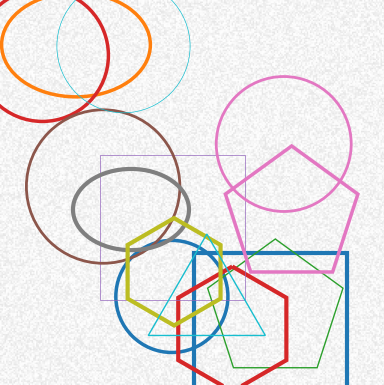[{"shape": "circle", "thickness": 2.5, "radius": 0.73, "center": [0.446, 0.23]}, {"shape": "square", "thickness": 3, "radius": 1.0, "center": [0.702, 0.144]}, {"shape": "oval", "thickness": 2.5, "radius": 0.97, "center": [0.197, 0.884]}, {"shape": "pentagon", "thickness": 1, "radius": 0.92, "center": [0.715, 0.194]}, {"shape": "circle", "thickness": 2.5, "radius": 0.86, "center": [0.11, 0.856]}, {"shape": "hexagon", "thickness": 3, "radius": 0.81, "center": [0.603, 0.146]}, {"shape": "square", "thickness": 0.5, "radius": 0.94, "center": [0.447, 0.408]}, {"shape": "circle", "thickness": 2, "radius": 1.0, "center": [0.268, 0.516]}, {"shape": "pentagon", "thickness": 2.5, "radius": 0.9, "center": [0.758, 0.44]}, {"shape": "circle", "thickness": 2, "radius": 0.88, "center": [0.737, 0.626]}, {"shape": "oval", "thickness": 3, "radius": 0.75, "center": [0.34, 0.456]}, {"shape": "hexagon", "thickness": 3, "radius": 0.7, "center": [0.452, 0.294]}, {"shape": "circle", "thickness": 0.5, "radius": 0.87, "center": [0.321, 0.88]}, {"shape": "triangle", "thickness": 1, "radius": 0.88, "center": [0.537, 0.216]}]